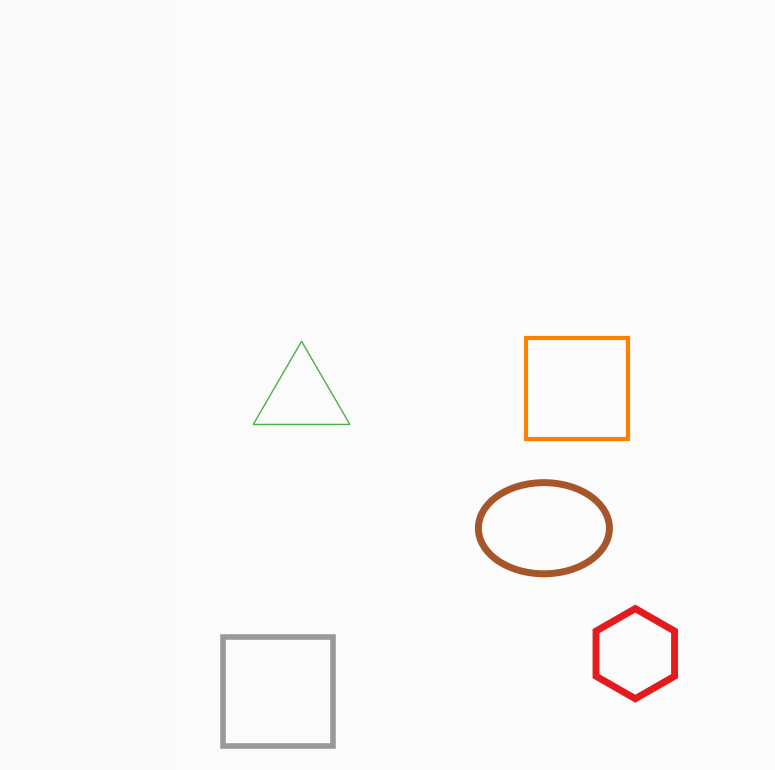[{"shape": "hexagon", "thickness": 2.5, "radius": 0.29, "center": [0.82, 0.151]}, {"shape": "triangle", "thickness": 0.5, "radius": 0.36, "center": [0.389, 0.485]}, {"shape": "square", "thickness": 1.5, "radius": 0.33, "center": [0.745, 0.496]}, {"shape": "oval", "thickness": 2.5, "radius": 0.42, "center": [0.702, 0.314]}, {"shape": "square", "thickness": 2, "radius": 0.35, "center": [0.359, 0.102]}]